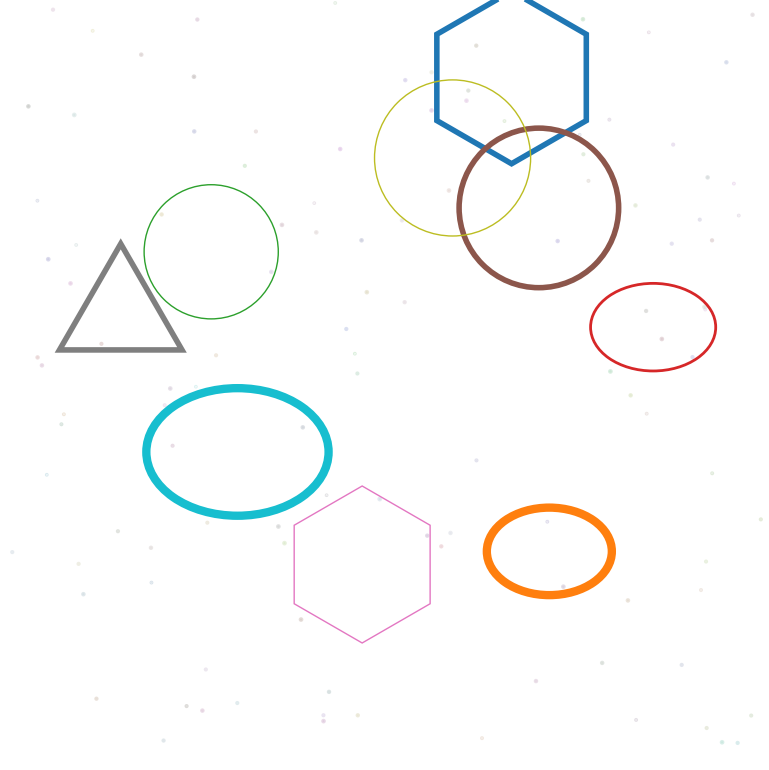[{"shape": "hexagon", "thickness": 2, "radius": 0.56, "center": [0.664, 0.899]}, {"shape": "oval", "thickness": 3, "radius": 0.41, "center": [0.713, 0.284]}, {"shape": "circle", "thickness": 0.5, "radius": 0.44, "center": [0.274, 0.673]}, {"shape": "oval", "thickness": 1, "radius": 0.41, "center": [0.848, 0.575]}, {"shape": "circle", "thickness": 2, "radius": 0.52, "center": [0.7, 0.73]}, {"shape": "hexagon", "thickness": 0.5, "radius": 0.51, "center": [0.47, 0.267]}, {"shape": "triangle", "thickness": 2, "radius": 0.46, "center": [0.157, 0.591]}, {"shape": "circle", "thickness": 0.5, "radius": 0.51, "center": [0.588, 0.795]}, {"shape": "oval", "thickness": 3, "radius": 0.59, "center": [0.308, 0.413]}]